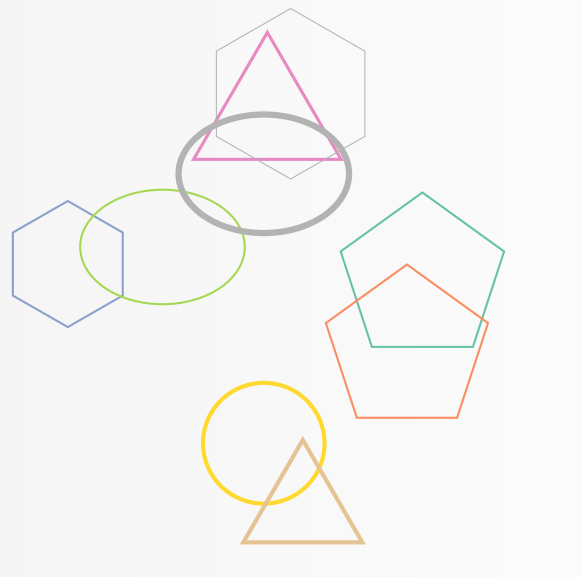[{"shape": "pentagon", "thickness": 1, "radius": 0.74, "center": [0.727, 0.518]}, {"shape": "pentagon", "thickness": 1, "radius": 0.73, "center": [0.7, 0.394]}, {"shape": "hexagon", "thickness": 1, "radius": 0.55, "center": [0.117, 0.542]}, {"shape": "triangle", "thickness": 1.5, "radius": 0.73, "center": [0.46, 0.796]}, {"shape": "oval", "thickness": 1, "radius": 0.71, "center": [0.28, 0.571]}, {"shape": "circle", "thickness": 2, "radius": 0.52, "center": [0.454, 0.232]}, {"shape": "triangle", "thickness": 2, "radius": 0.59, "center": [0.521, 0.119]}, {"shape": "hexagon", "thickness": 0.5, "radius": 0.74, "center": [0.5, 0.837]}, {"shape": "oval", "thickness": 3, "radius": 0.73, "center": [0.454, 0.698]}]